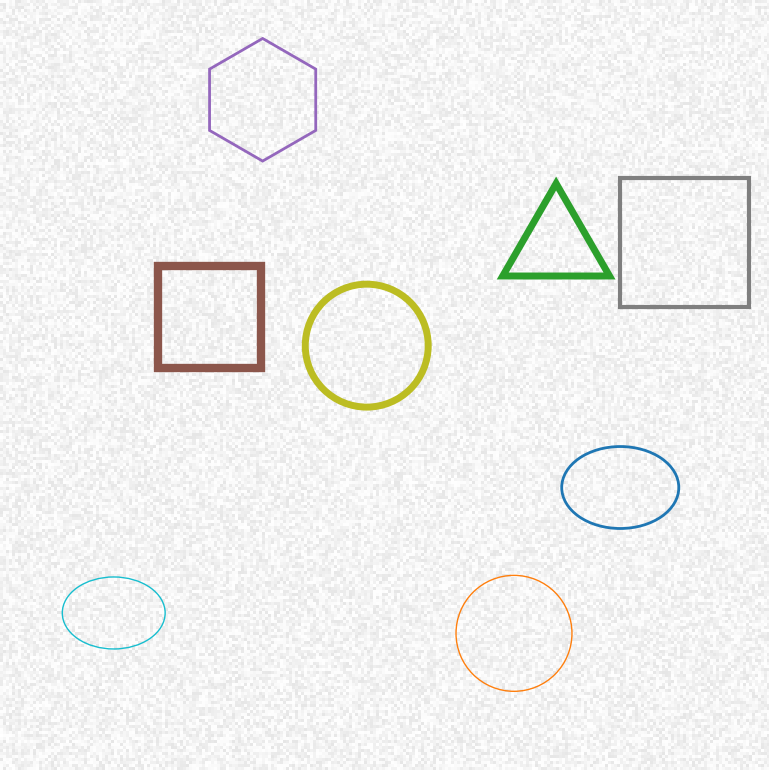[{"shape": "oval", "thickness": 1, "radius": 0.38, "center": [0.806, 0.367]}, {"shape": "circle", "thickness": 0.5, "radius": 0.38, "center": [0.668, 0.177]}, {"shape": "triangle", "thickness": 2.5, "radius": 0.4, "center": [0.722, 0.682]}, {"shape": "hexagon", "thickness": 1, "radius": 0.4, "center": [0.341, 0.87]}, {"shape": "square", "thickness": 3, "radius": 0.33, "center": [0.272, 0.588]}, {"shape": "square", "thickness": 1.5, "radius": 0.42, "center": [0.889, 0.685]}, {"shape": "circle", "thickness": 2.5, "radius": 0.4, "center": [0.476, 0.551]}, {"shape": "oval", "thickness": 0.5, "radius": 0.33, "center": [0.148, 0.204]}]